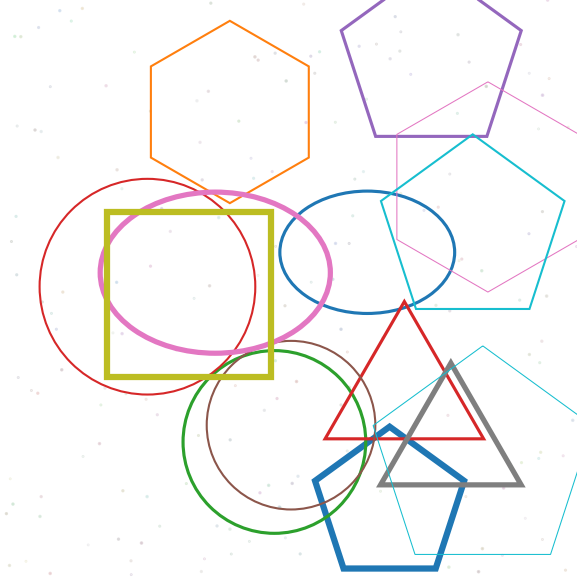[{"shape": "pentagon", "thickness": 3, "radius": 0.68, "center": [0.675, 0.125]}, {"shape": "oval", "thickness": 1.5, "radius": 0.76, "center": [0.636, 0.562]}, {"shape": "hexagon", "thickness": 1, "radius": 0.79, "center": [0.398, 0.805]}, {"shape": "circle", "thickness": 1.5, "radius": 0.79, "center": [0.475, 0.234]}, {"shape": "circle", "thickness": 1, "radius": 0.93, "center": [0.255, 0.503]}, {"shape": "triangle", "thickness": 1.5, "radius": 0.79, "center": [0.7, 0.319]}, {"shape": "pentagon", "thickness": 1.5, "radius": 0.82, "center": [0.747, 0.896]}, {"shape": "circle", "thickness": 1, "radius": 0.73, "center": [0.504, 0.263]}, {"shape": "oval", "thickness": 2.5, "radius": 1.0, "center": [0.373, 0.527]}, {"shape": "hexagon", "thickness": 0.5, "radius": 0.91, "center": [0.845, 0.675]}, {"shape": "triangle", "thickness": 2.5, "radius": 0.7, "center": [0.781, 0.23]}, {"shape": "square", "thickness": 3, "radius": 0.71, "center": [0.327, 0.489]}, {"shape": "pentagon", "thickness": 1, "radius": 0.84, "center": [0.819, 0.599]}, {"shape": "pentagon", "thickness": 0.5, "radius": 1.0, "center": [0.836, 0.201]}]